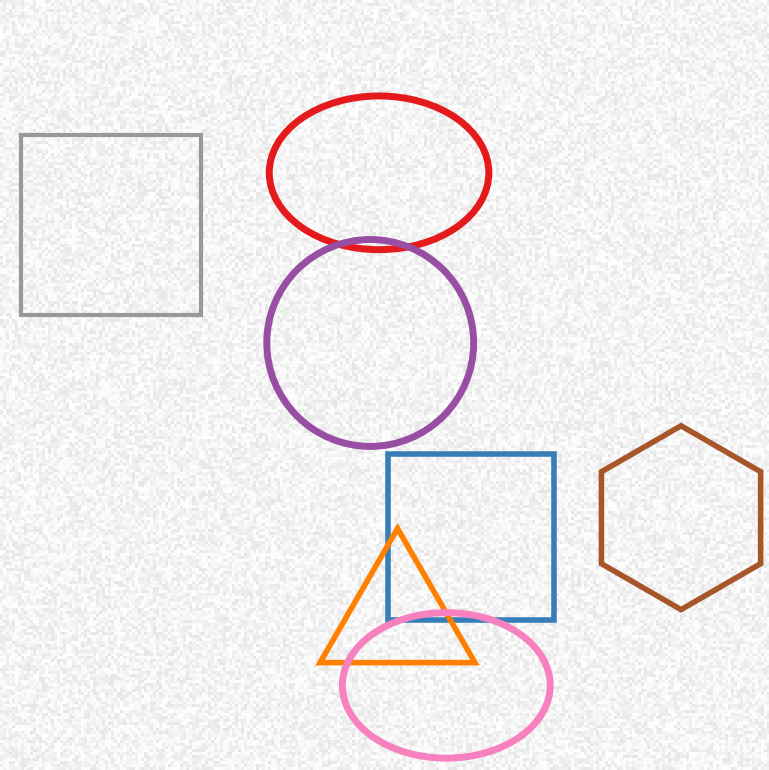[{"shape": "oval", "thickness": 2.5, "radius": 0.71, "center": [0.492, 0.776]}, {"shape": "square", "thickness": 2, "radius": 0.54, "center": [0.611, 0.303]}, {"shape": "circle", "thickness": 2.5, "radius": 0.67, "center": [0.481, 0.555]}, {"shape": "triangle", "thickness": 2, "radius": 0.58, "center": [0.516, 0.198]}, {"shape": "hexagon", "thickness": 2, "radius": 0.6, "center": [0.884, 0.328]}, {"shape": "oval", "thickness": 2.5, "radius": 0.68, "center": [0.58, 0.11]}, {"shape": "square", "thickness": 1.5, "radius": 0.59, "center": [0.144, 0.707]}]